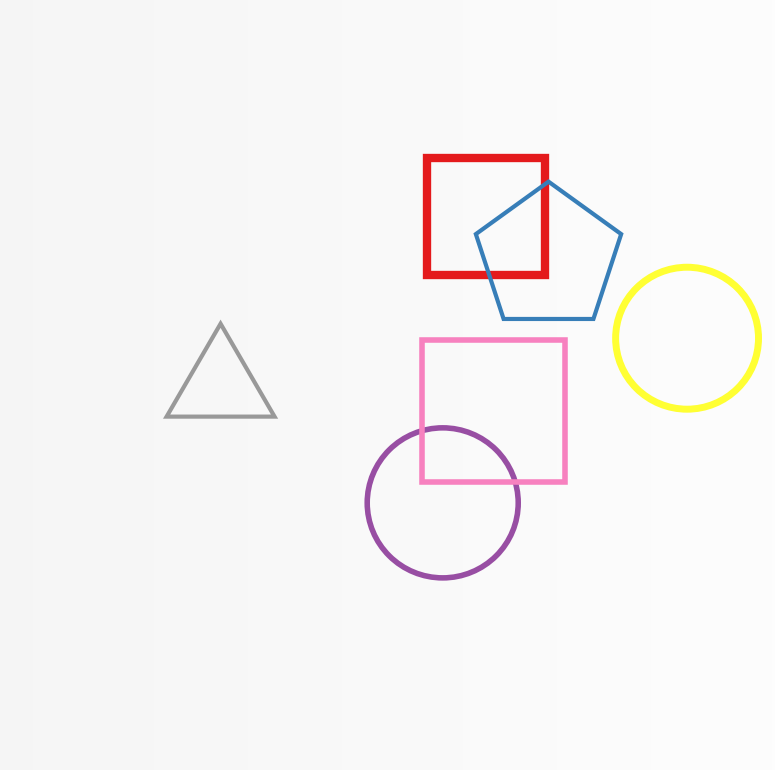[{"shape": "square", "thickness": 3, "radius": 0.38, "center": [0.627, 0.719]}, {"shape": "pentagon", "thickness": 1.5, "radius": 0.49, "center": [0.708, 0.666]}, {"shape": "circle", "thickness": 2, "radius": 0.49, "center": [0.571, 0.347]}, {"shape": "circle", "thickness": 2.5, "radius": 0.46, "center": [0.887, 0.561]}, {"shape": "square", "thickness": 2, "radius": 0.46, "center": [0.637, 0.466]}, {"shape": "triangle", "thickness": 1.5, "radius": 0.4, "center": [0.285, 0.499]}]